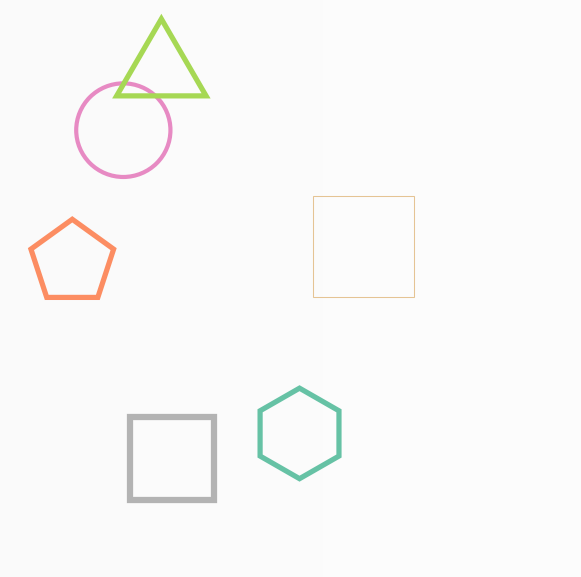[{"shape": "hexagon", "thickness": 2.5, "radius": 0.39, "center": [0.515, 0.249]}, {"shape": "pentagon", "thickness": 2.5, "radius": 0.37, "center": [0.124, 0.545]}, {"shape": "circle", "thickness": 2, "radius": 0.41, "center": [0.212, 0.774]}, {"shape": "triangle", "thickness": 2.5, "radius": 0.44, "center": [0.278, 0.878]}, {"shape": "square", "thickness": 0.5, "radius": 0.44, "center": [0.625, 0.573]}, {"shape": "square", "thickness": 3, "radius": 0.36, "center": [0.296, 0.206]}]